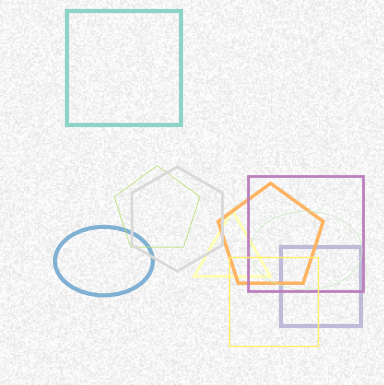[{"shape": "square", "thickness": 3, "radius": 0.74, "center": [0.322, 0.823]}, {"shape": "triangle", "thickness": 2, "radius": 0.57, "center": [0.603, 0.339]}, {"shape": "square", "thickness": 3, "radius": 0.52, "center": [0.834, 0.256]}, {"shape": "oval", "thickness": 3, "radius": 0.64, "center": [0.27, 0.322]}, {"shape": "pentagon", "thickness": 2.5, "radius": 0.72, "center": [0.703, 0.38]}, {"shape": "pentagon", "thickness": 0.5, "radius": 0.59, "center": [0.408, 0.453]}, {"shape": "hexagon", "thickness": 2, "radius": 0.68, "center": [0.46, 0.431]}, {"shape": "square", "thickness": 2, "radius": 0.75, "center": [0.794, 0.394]}, {"shape": "oval", "thickness": 0.5, "radius": 0.73, "center": [0.795, 0.349]}, {"shape": "square", "thickness": 1, "radius": 0.57, "center": [0.71, 0.216]}]